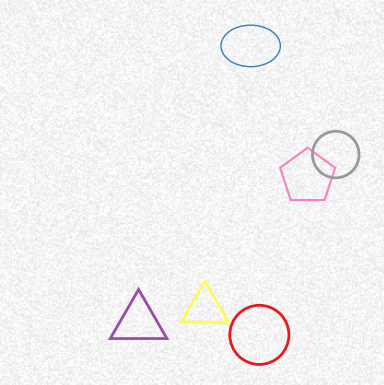[{"shape": "circle", "thickness": 2, "radius": 0.38, "center": [0.674, 0.13]}, {"shape": "oval", "thickness": 1, "radius": 0.39, "center": [0.651, 0.881]}, {"shape": "triangle", "thickness": 2, "radius": 0.42, "center": [0.36, 0.163]}, {"shape": "triangle", "thickness": 1.5, "radius": 0.35, "center": [0.532, 0.199]}, {"shape": "pentagon", "thickness": 1.5, "radius": 0.38, "center": [0.799, 0.541]}, {"shape": "circle", "thickness": 2, "radius": 0.3, "center": [0.872, 0.599]}]